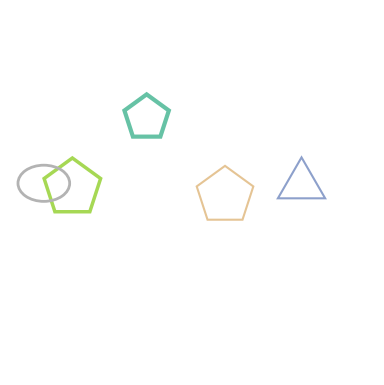[{"shape": "pentagon", "thickness": 3, "radius": 0.3, "center": [0.381, 0.694]}, {"shape": "triangle", "thickness": 1.5, "radius": 0.35, "center": [0.783, 0.52]}, {"shape": "pentagon", "thickness": 2.5, "radius": 0.39, "center": [0.188, 0.512]}, {"shape": "pentagon", "thickness": 1.5, "radius": 0.39, "center": [0.584, 0.492]}, {"shape": "oval", "thickness": 2, "radius": 0.34, "center": [0.114, 0.524]}]